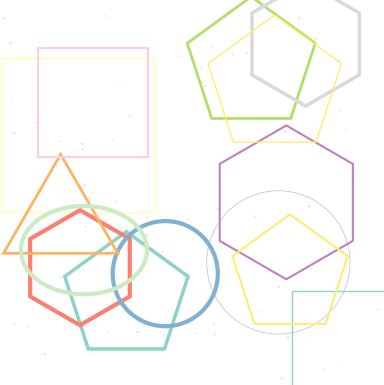[{"shape": "pentagon", "thickness": 2.5, "radius": 0.84, "center": [0.328, 0.23]}, {"shape": "square", "thickness": 1, "radius": 0.71, "center": [0.899, 0.102]}, {"shape": "square", "thickness": 1, "radius": 1.0, "center": [0.203, 0.65]}, {"shape": "circle", "thickness": 0.5, "radius": 0.93, "center": [0.723, 0.318]}, {"shape": "hexagon", "thickness": 3, "radius": 0.75, "center": [0.208, 0.305]}, {"shape": "circle", "thickness": 3, "radius": 0.68, "center": [0.429, 0.289]}, {"shape": "triangle", "thickness": 2, "radius": 0.86, "center": [0.158, 0.428]}, {"shape": "pentagon", "thickness": 2, "radius": 0.87, "center": [0.653, 0.834]}, {"shape": "square", "thickness": 1.5, "radius": 0.71, "center": [0.241, 0.734]}, {"shape": "hexagon", "thickness": 2.5, "radius": 0.81, "center": [0.794, 0.886]}, {"shape": "hexagon", "thickness": 1.5, "radius": 1.0, "center": [0.744, 0.474]}, {"shape": "oval", "thickness": 3, "radius": 0.82, "center": [0.218, 0.35]}, {"shape": "pentagon", "thickness": 1, "radius": 0.91, "center": [0.714, 0.779]}, {"shape": "pentagon", "thickness": 1.5, "radius": 0.79, "center": [0.753, 0.286]}]